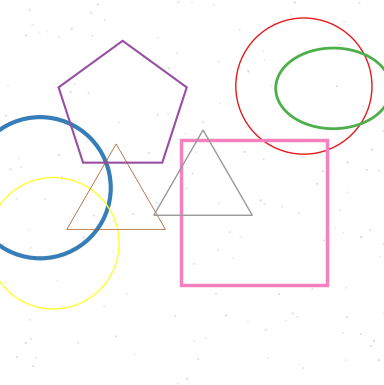[{"shape": "circle", "thickness": 1, "radius": 0.88, "center": [0.789, 0.776]}, {"shape": "circle", "thickness": 3, "radius": 0.92, "center": [0.104, 0.512]}, {"shape": "oval", "thickness": 2, "radius": 0.75, "center": [0.866, 0.77]}, {"shape": "pentagon", "thickness": 1.5, "radius": 0.87, "center": [0.319, 0.719]}, {"shape": "circle", "thickness": 1, "radius": 0.85, "center": [0.139, 0.368]}, {"shape": "triangle", "thickness": 0.5, "radius": 0.74, "center": [0.302, 0.478]}, {"shape": "square", "thickness": 2.5, "radius": 0.95, "center": [0.66, 0.448]}, {"shape": "triangle", "thickness": 1, "radius": 0.74, "center": [0.527, 0.515]}]